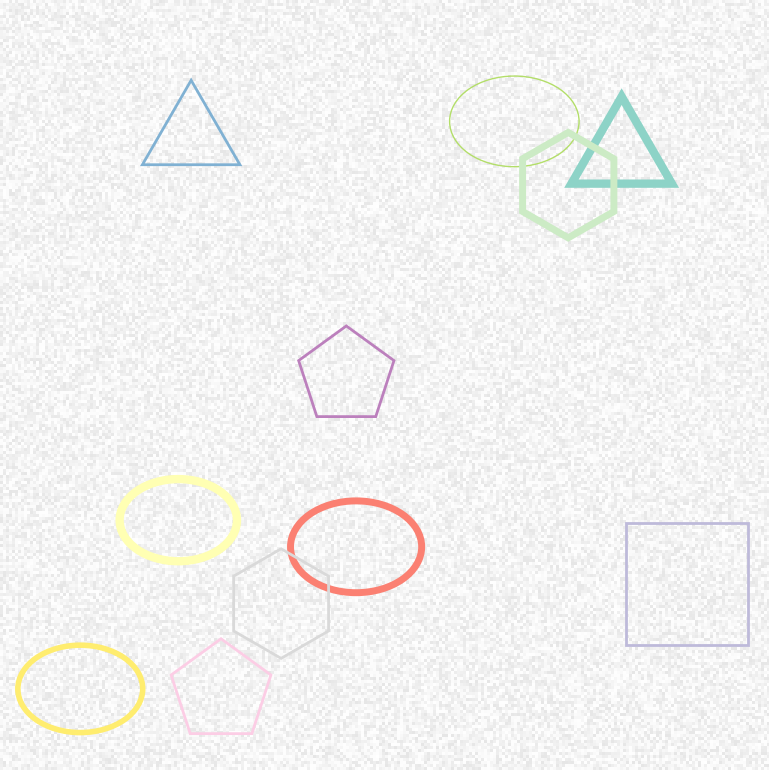[{"shape": "triangle", "thickness": 3, "radius": 0.38, "center": [0.807, 0.799]}, {"shape": "oval", "thickness": 3, "radius": 0.38, "center": [0.232, 0.324]}, {"shape": "square", "thickness": 1, "radius": 0.4, "center": [0.892, 0.242]}, {"shape": "oval", "thickness": 2.5, "radius": 0.43, "center": [0.462, 0.29]}, {"shape": "triangle", "thickness": 1, "radius": 0.37, "center": [0.248, 0.823]}, {"shape": "oval", "thickness": 0.5, "radius": 0.42, "center": [0.668, 0.842]}, {"shape": "pentagon", "thickness": 1, "radius": 0.34, "center": [0.287, 0.102]}, {"shape": "hexagon", "thickness": 1, "radius": 0.36, "center": [0.365, 0.216]}, {"shape": "pentagon", "thickness": 1, "radius": 0.33, "center": [0.45, 0.512]}, {"shape": "hexagon", "thickness": 2.5, "radius": 0.34, "center": [0.738, 0.76]}, {"shape": "oval", "thickness": 2, "radius": 0.41, "center": [0.104, 0.105]}]